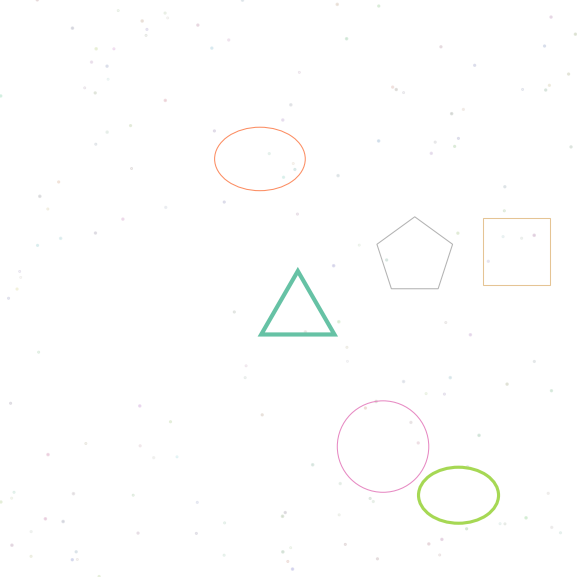[{"shape": "triangle", "thickness": 2, "radius": 0.37, "center": [0.516, 0.457]}, {"shape": "oval", "thickness": 0.5, "radius": 0.39, "center": [0.45, 0.724]}, {"shape": "circle", "thickness": 0.5, "radius": 0.4, "center": [0.663, 0.226]}, {"shape": "oval", "thickness": 1.5, "radius": 0.35, "center": [0.794, 0.142]}, {"shape": "square", "thickness": 0.5, "radius": 0.29, "center": [0.895, 0.564]}, {"shape": "pentagon", "thickness": 0.5, "radius": 0.34, "center": [0.718, 0.555]}]